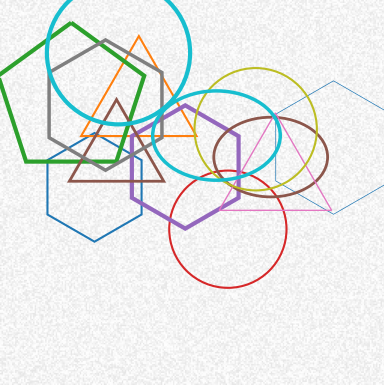[{"shape": "hexagon", "thickness": 1.5, "radius": 0.71, "center": [0.246, 0.513]}, {"shape": "hexagon", "thickness": 0.5, "radius": 0.87, "center": [0.866, 0.617]}, {"shape": "triangle", "thickness": 1.5, "radius": 0.87, "center": [0.361, 0.733]}, {"shape": "pentagon", "thickness": 3, "radius": 1.0, "center": [0.185, 0.742]}, {"shape": "circle", "thickness": 1.5, "radius": 0.76, "center": [0.592, 0.405]}, {"shape": "hexagon", "thickness": 3, "radius": 0.8, "center": [0.481, 0.566]}, {"shape": "oval", "thickness": 2, "radius": 0.74, "center": [0.703, 0.592]}, {"shape": "triangle", "thickness": 2, "radius": 0.71, "center": [0.303, 0.6]}, {"shape": "triangle", "thickness": 1, "radius": 0.84, "center": [0.715, 0.538]}, {"shape": "hexagon", "thickness": 2.5, "radius": 0.85, "center": [0.274, 0.727]}, {"shape": "circle", "thickness": 1.5, "radius": 0.79, "center": [0.664, 0.664]}, {"shape": "circle", "thickness": 3, "radius": 0.93, "center": [0.308, 0.863]}, {"shape": "oval", "thickness": 2.5, "radius": 0.83, "center": [0.562, 0.648]}]